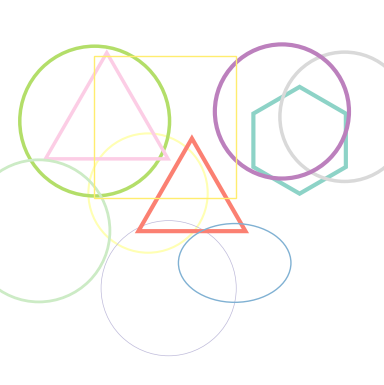[{"shape": "hexagon", "thickness": 3, "radius": 0.69, "center": [0.778, 0.636]}, {"shape": "circle", "thickness": 1.5, "radius": 0.77, "center": [0.385, 0.499]}, {"shape": "circle", "thickness": 0.5, "radius": 0.88, "center": [0.438, 0.251]}, {"shape": "triangle", "thickness": 3, "radius": 0.8, "center": [0.498, 0.48]}, {"shape": "oval", "thickness": 1, "radius": 0.73, "center": [0.61, 0.317]}, {"shape": "circle", "thickness": 2.5, "radius": 0.97, "center": [0.246, 0.686]}, {"shape": "triangle", "thickness": 2.5, "radius": 0.92, "center": [0.277, 0.679]}, {"shape": "circle", "thickness": 2.5, "radius": 0.84, "center": [0.895, 0.697]}, {"shape": "circle", "thickness": 3, "radius": 0.87, "center": [0.732, 0.711]}, {"shape": "circle", "thickness": 2, "radius": 0.92, "center": [0.101, 0.4]}, {"shape": "square", "thickness": 1, "radius": 0.92, "center": [0.429, 0.67]}]